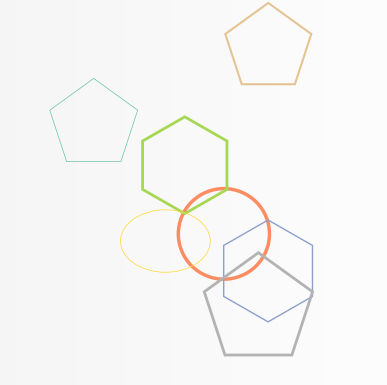[{"shape": "pentagon", "thickness": 0.5, "radius": 0.6, "center": [0.242, 0.677]}, {"shape": "circle", "thickness": 2.5, "radius": 0.59, "center": [0.578, 0.392]}, {"shape": "hexagon", "thickness": 1, "radius": 0.66, "center": [0.692, 0.296]}, {"shape": "hexagon", "thickness": 2, "radius": 0.63, "center": [0.477, 0.571]}, {"shape": "oval", "thickness": 0.5, "radius": 0.58, "center": [0.427, 0.374]}, {"shape": "pentagon", "thickness": 1.5, "radius": 0.58, "center": [0.692, 0.876]}, {"shape": "pentagon", "thickness": 2, "radius": 0.73, "center": [0.667, 0.197]}]